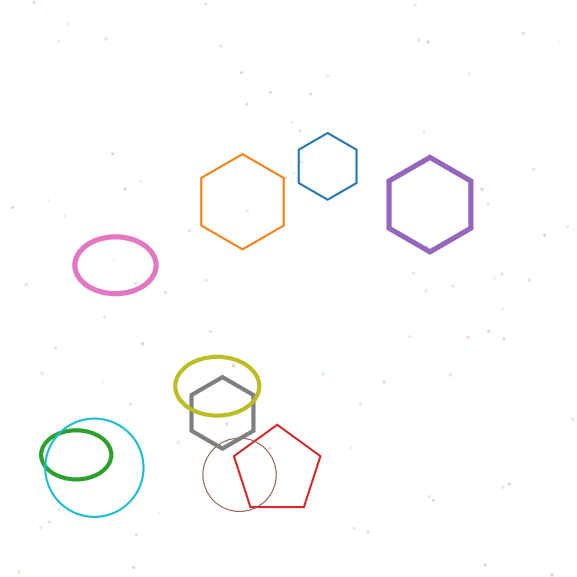[{"shape": "hexagon", "thickness": 1, "radius": 0.29, "center": [0.567, 0.711]}, {"shape": "hexagon", "thickness": 1, "radius": 0.41, "center": [0.42, 0.65]}, {"shape": "oval", "thickness": 2, "radius": 0.3, "center": [0.132, 0.211]}, {"shape": "pentagon", "thickness": 1, "radius": 0.39, "center": [0.48, 0.185]}, {"shape": "hexagon", "thickness": 2.5, "radius": 0.41, "center": [0.744, 0.645]}, {"shape": "circle", "thickness": 0.5, "radius": 0.32, "center": [0.415, 0.177]}, {"shape": "oval", "thickness": 2.5, "radius": 0.35, "center": [0.2, 0.54]}, {"shape": "hexagon", "thickness": 2, "radius": 0.31, "center": [0.385, 0.284]}, {"shape": "oval", "thickness": 2, "radius": 0.36, "center": [0.376, 0.33]}, {"shape": "circle", "thickness": 1, "radius": 0.43, "center": [0.163, 0.189]}]